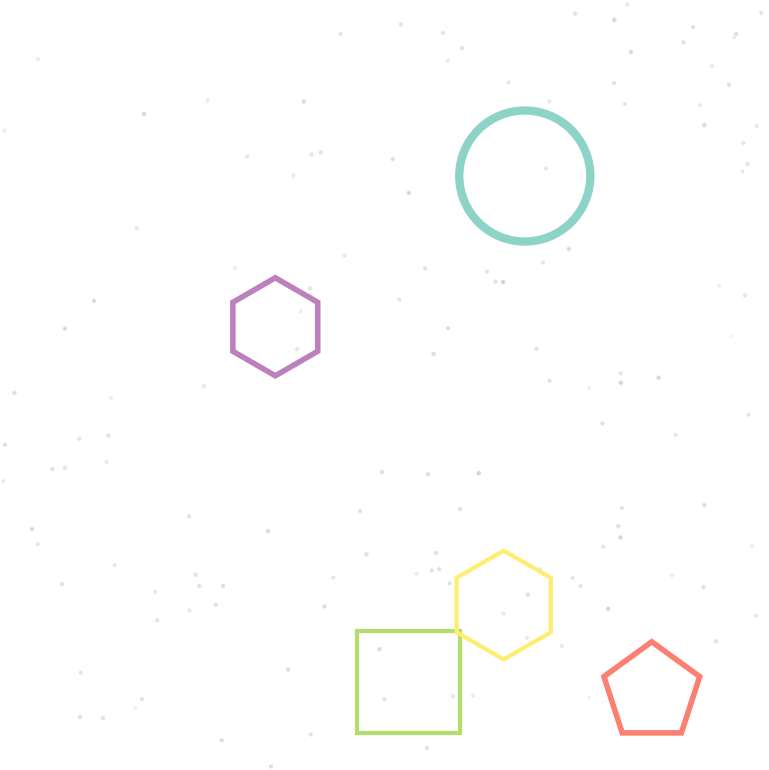[{"shape": "circle", "thickness": 3, "radius": 0.43, "center": [0.682, 0.771]}, {"shape": "pentagon", "thickness": 2, "radius": 0.33, "center": [0.846, 0.101]}, {"shape": "square", "thickness": 1.5, "radius": 0.33, "center": [0.53, 0.115]}, {"shape": "hexagon", "thickness": 2, "radius": 0.32, "center": [0.358, 0.576]}, {"shape": "hexagon", "thickness": 1.5, "radius": 0.35, "center": [0.654, 0.214]}]